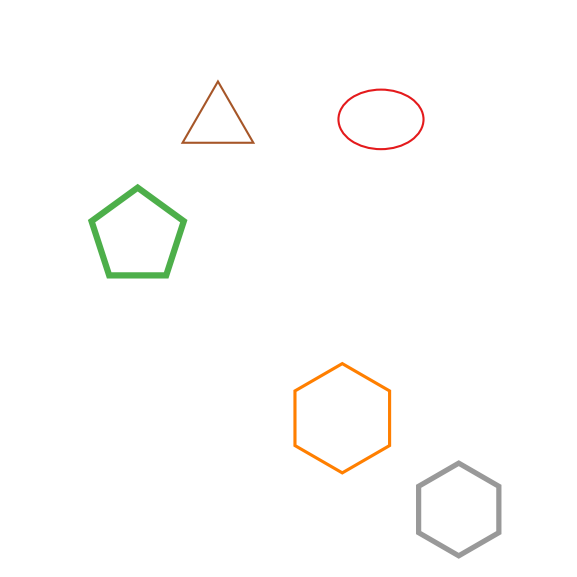[{"shape": "oval", "thickness": 1, "radius": 0.37, "center": [0.66, 0.792]}, {"shape": "pentagon", "thickness": 3, "radius": 0.42, "center": [0.238, 0.59]}, {"shape": "hexagon", "thickness": 1.5, "radius": 0.47, "center": [0.593, 0.275]}, {"shape": "triangle", "thickness": 1, "radius": 0.35, "center": [0.377, 0.787]}, {"shape": "hexagon", "thickness": 2.5, "radius": 0.4, "center": [0.794, 0.117]}]